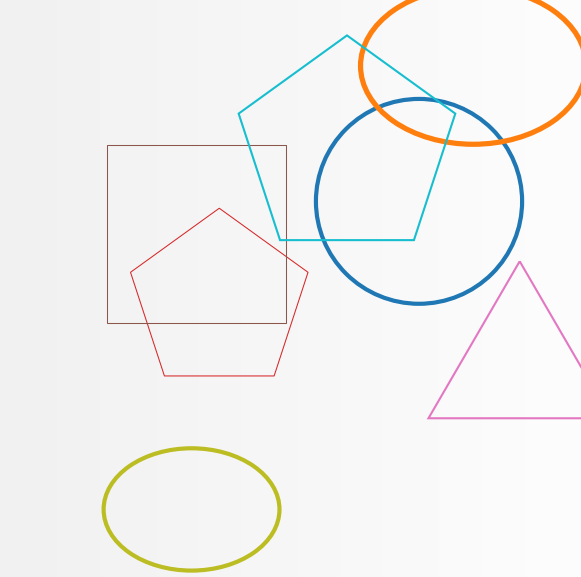[{"shape": "circle", "thickness": 2, "radius": 0.89, "center": [0.721, 0.65]}, {"shape": "oval", "thickness": 2.5, "radius": 0.97, "center": [0.814, 0.885]}, {"shape": "pentagon", "thickness": 0.5, "radius": 0.8, "center": [0.377, 0.478]}, {"shape": "square", "thickness": 0.5, "radius": 0.77, "center": [0.339, 0.594]}, {"shape": "triangle", "thickness": 1, "radius": 0.91, "center": [0.894, 0.365]}, {"shape": "oval", "thickness": 2, "radius": 0.76, "center": [0.33, 0.117]}, {"shape": "pentagon", "thickness": 1, "radius": 0.98, "center": [0.597, 0.742]}]